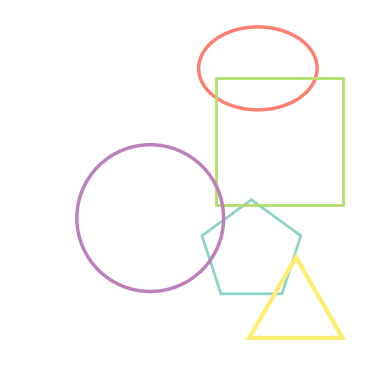[{"shape": "pentagon", "thickness": 2, "radius": 0.67, "center": [0.653, 0.346]}, {"shape": "oval", "thickness": 2.5, "radius": 0.77, "center": [0.67, 0.822]}, {"shape": "square", "thickness": 2, "radius": 0.82, "center": [0.726, 0.632]}, {"shape": "circle", "thickness": 2.5, "radius": 0.95, "center": [0.39, 0.433]}, {"shape": "triangle", "thickness": 3, "radius": 0.7, "center": [0.769, 0.192]}]